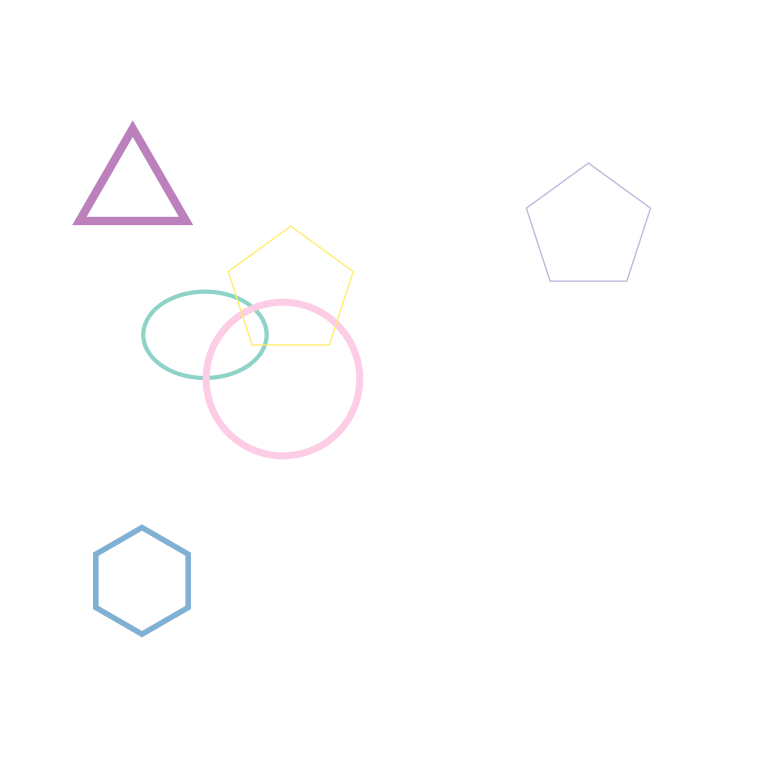[{"shape": "oval", "thickness": 1.5, "radius": 0.4, "center": [0.266, 0.565]}, {"shape": "pentagon", "thickness": 0.5, "radius": 0.42, "center": [0.764, 0.703]}, {"shape": "hexagon", "thickness": 2, "radius": 0.35, "center": [0.184, 0.246]}, {"shape": "circle", "thickness": 2.5, "radius": 0.5, "center": [0.367, 0.508]}, {"shape": "triangle", "thickness": 3, "radius": 0.4, "center": [0.172, 0.753]}, {"shape": "pentagon", "thickness": 0.5, "radius": 0.43, "center": [0.378, 0.621]}]